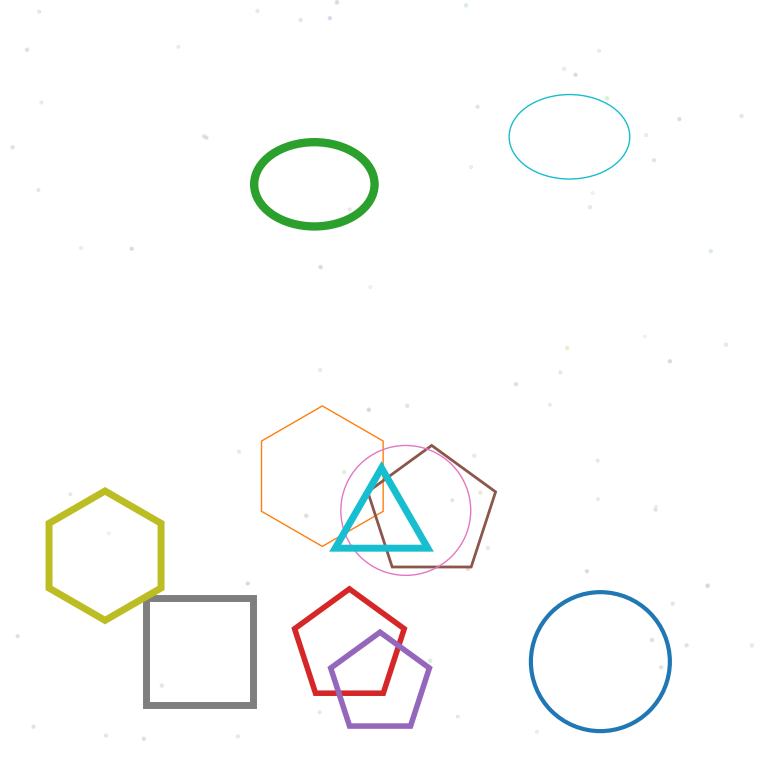[{"shape": "circle", "thickness": 1.5, "radius": 0.45, "center": [0.78, 0.141]}, {"shape": "hexagon", "thickness": 0.5, "radius": 0.46, "center": [0.419, 0.382]}, {"shape": "oval", "thickness": 3, "radius": 0.39, "center": [0.408, 0.761]}, {"shape": "pentagon", "thickness": 2, "radius": 0.37, "center": [0.454, 0.16]}, {"shape": "pentagon", "thickness": 2, "radius": 0.34, "center": [0.494, 0.112]}, {"shape": "pentagon", "thickness": 1, "radius": 0.44, "center": [0.561, 0.334]}, {"shape": "circle", "thickness": 0.5, "radius": 0.42, "center": [0.527, 0.337]}, {"shape": "square", "thickness": 2.5, "radius": 0.35, "center": [0.259, 0.154]}, {"shape": "hexagon", "thickness": 2.5, "radius": 0.42, "center": [0.136, 0.278]}, {"shape": "oval", "thickness": 0.5, "radius": 0.39, "center": [0.74, 0.822]}, {"shape": "triangle", "thickness": 2.5, "radius": 0.35, "center": [0.495, 0.323]}]